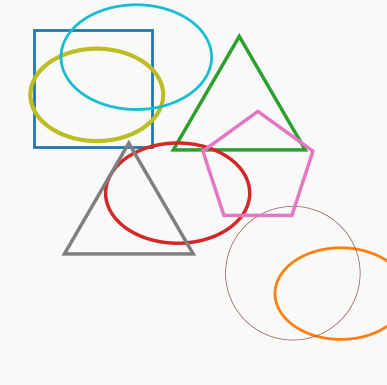[{"shape": "square", "thickness": 2, "radius": 0.76, "center": [0.24, 0.771]}, {"shape": "oval", "thickness": 2, "radius": 0.85, "center": [0.88, 0.237]}, {"shape": "triangle", "thickness": 2.5, "radius": 0.98, "center": [0.617, 0.709]}, {"shape": "oval", "thickness": 2.5, "radius": 0.93, "center": [0.458, 0.498]}, {"shape": "circle", "thickness": 0.5, "radius": 0.87, "center": [0.756, 0.29]}, {"shape": "pentagon", "thickness": 2.5, "radius": 0.75, "center": [0.666, 0.561]}, {"shape": "triangle", "thickness": 2.5, "radius": 0.96, "center": [0.332, 0.436]}, {"shape": "oval", "thickness": 3, "radius": 0.86, "center": [0.25, 0.754]}, {"shape": "oval", "thickness": 2, "radius": 0.97, "center": [0.352, 0.852]}]